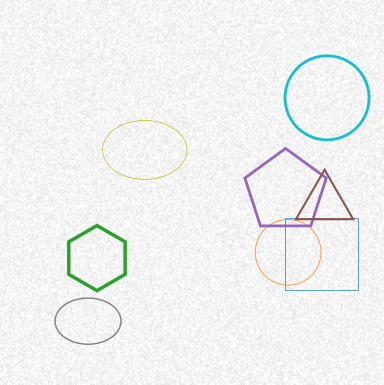[{"shape": "square", "thickness": 0.5, "radius": 0.47, "center": [0.836, 0.34]}, {"shape": "circle", "thickness": 0.5, "radius": 0.43, "center": [0.748, 0.345]}, {"shape": "hexagon", "thickness": 2.5, "radius": 0.42, "center": [0.252, 0.33]}, {"shape": "pentagon", "thickness": 2, "radius": 0.56, "center": [0.742, 0.503]}, {"shape": "triangle", "thickness": 1.5, "radius": 0.43, "center": [0.843, 0.473]}, {"shape": "oval", "thickness": 1, "radius": 0.43, "center": [0.229, 0.166]}, {"shape": "oval", "thickness": 0.5, "radius": 0.55, "center": [0.376, 0.611]}, {"shape": "circle", "thickness": 2, "radius": 0.55, "center": [0.849, 0.746]}]